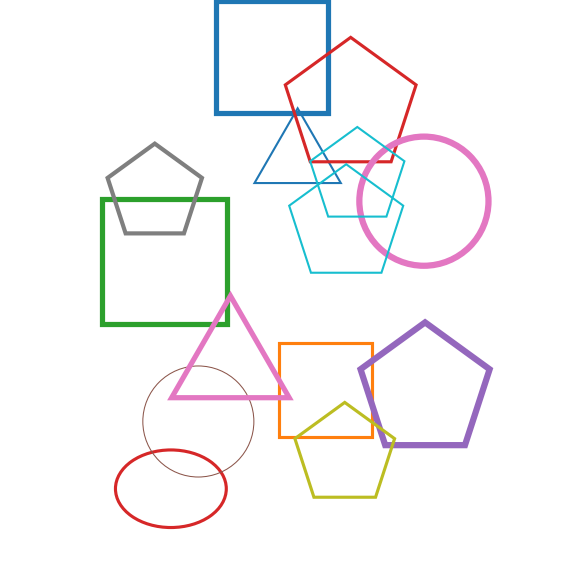[{"shape": "triangle", "thickness": 1, "radius": 0.43, "center": [0.515, 0.725]}, {"shape": "square", "thickness": 2.5, "radius": 0.48, "center": [0.471, 0.9]}, {"shape": "square", "thickness": 1.5, "radius": 0.4, "center": [0.564, 0.324]}, {"shape": "square", "thickness": 2.5, "radius": 0.54, "center": [0.285, 0.547]}, {"shape": "oval", "thickness": 1.5, "radius": 0.48, "center": [0.296, 0.153]}, {"shape": "pentagon", "thickness": 1.5, "radius": 0.6, "center": [0.607, 0.815]}, {"shape": "pentagon", "thickness": 3, "radius": 0.59, "center": [0.736, 0.323]}, {"shape": "circle", "thickness": 0.5, "radius": 0.48, "center": [0.343, 0.269]}, {"shape": "circle", "thickness": 3, "radius": 0.56, "center": [0.734, 0.651]}, {"shape": "triangle", "thickness": 2.5, "radius": 0.59, "center": [0.399, 0.369]}, {"shape": "pentagon", "thickness": 2, "radius": 0.43, "center": [0.268, 0.664]}, {"shape": "pentagon", "thickness": 1.5, "radius": 0.45, "center": [0.597, 0.212]}, {"shape": "pentagon", "thickness": 1, "radius": 0.52, "center": [0.599, 0.611]}, {"shape": "pentagon", "thickness": 1, "radius": 0.43, "center": [0.619, 0.693]}]